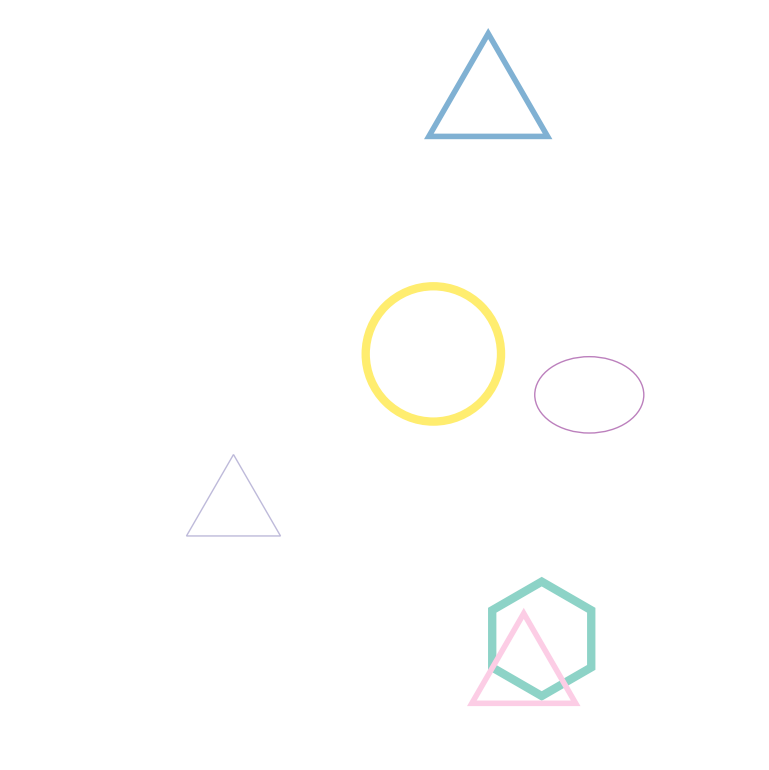[{"shape": "hexagon", "thickness": 3, "radius": 0.37, "center": [0.704, 0.17]}, {"shape": "triangle", "thickness": 0.5, "radius": 0.35, "center": [0.303, 0.339]}, {"shape": "triangle", "thickness": 2, "radius": 0.45, "center": [0.634, 0.867]}, {"shape": "triangle", "thickness": 2, "radius": 0.39, "center": [0.68, 0.126]}, {"shape": "oval", "thickness": 0.5, "radius": 0.35, "center": [0.765, 0.487]}, {"shape": "circle", "thickness": 3, "radius": 0.44, "center": [0.563, 0.54]}]